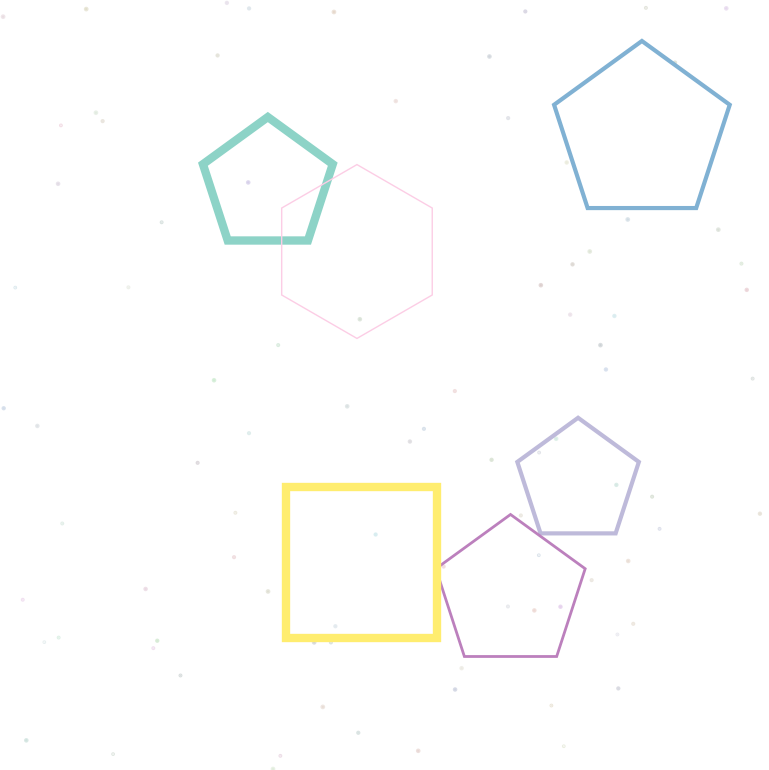[{"shape": "pentagon", "thickness": 3, "radius": 0.44, "center": [0.348, 0.759]}, {"shape": "pentagon", "thickness": 1.5, "radius": 0.41, "center": [0.751, 0.374]}, {"shape": "pentagon", "thickness": 1.5, "radius": 0.6, "center": [0.834, 0.827]}, {"shape": "hexagon", "thickness": 0.5, "radius": 0.56, "center": [0.464, 0.673]}, {"shape": "pentagon", "thickness": 1, "radius": 0.51, "center": [0.663, 0.23]}, {"shape": "square", "thickness": 3, "radius": 0.49, "center": [0.47, 0.269]}]